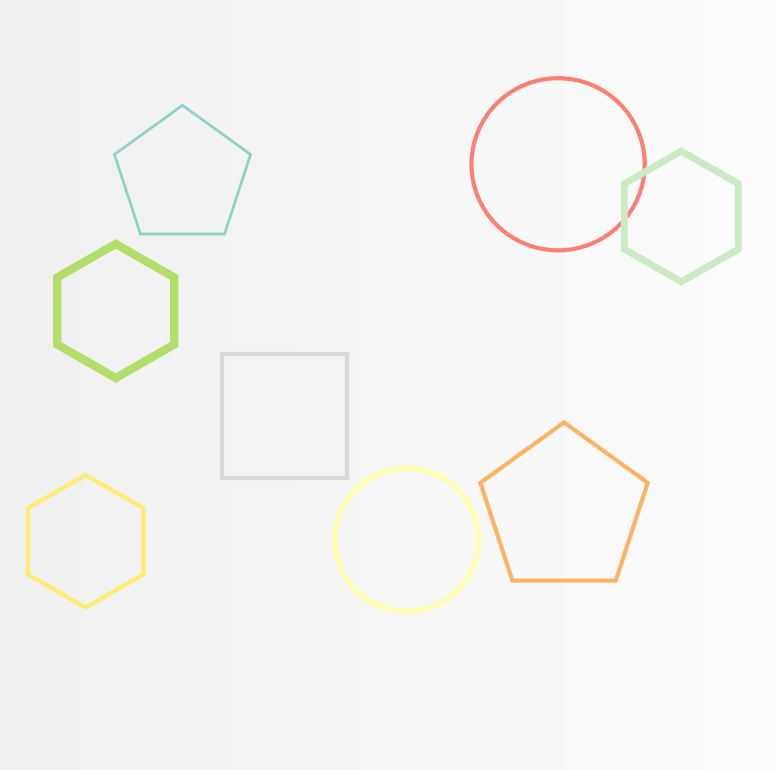[{"shape": "pentagon", "thickness": 1, "radius": 0.46, "center": [0.235, 0.771]}, {"shape": "circle", "thickness": 2, "radius": 0.46, "center": [0.525, 0.299]}, {"shape": "circle", "thickness": 1.5, "radius": 0.56, "center": [0.72, 0.787]}, {"shape": "pentagon", "thickness": 1.5, "radius": 0.57, "center": [0.728, 0.338]}, {"shape": "hexagon", "thickness": 3, "radius": 0.44, "center": [0.149, 0.596]}, {"shape": "square", "thickness": 1.5, "radius": 0.4, "center": [0.367, 0.46]}, {"shape": "hexagon", "thickness": 2.5, "radius": 0.42, "center": [0.879, 0.719]}, {"shape": "hexagon", "thickness": 1.5, "radius": 0.43, "center": [0.111, 0.297]}]